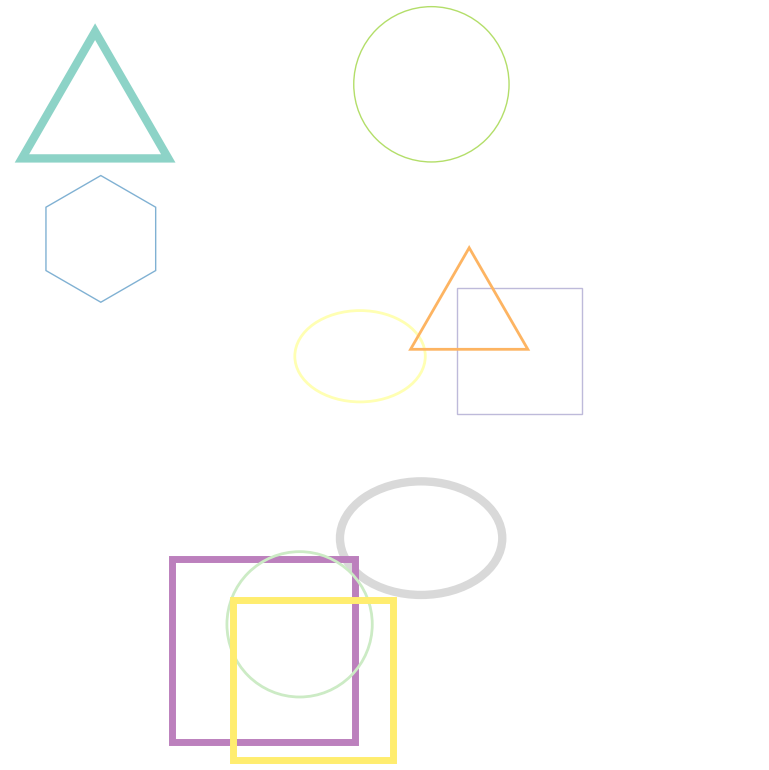[{"shape": "triangle", "thickness": 3, "radius": 0.55, "center": [0.124, 0.849]}, {"shape": "oval", "thickness": 1, "radius": 0.42, "center": [0.468, 0.537]}, {"shape": "square", "thickness": 0.5, "radius": 0.41, "center": [0.675, 0.544]}, {"shape": "hexagon", "thickness": 0.5, "radius": 0.41, "center": [0.131, 0.69]}, {"shape": "triangle", "thickness": 1, "radius": 0.44, "center": [0.609, 0.59]}, {"shape": "circle", "thickness": 0.5, "radius": 0.5, "center": [0.56, 0.891]}, {"shape": "oval", "thickness": 3, "radius": 0.53, "center": [0.547, 0.301]}, {"shape": "square", "thickness": 2.5, "radius": 0.59, "center": [0.342, 0.155]}, {"shape": "circle", "thickness": 1, "radius": 0.47, "center": [0.389, 0.189]}, {"shape": "square", "thickness": 2.5, "radius": 0.52, "center": [0.407, 0.117]}]